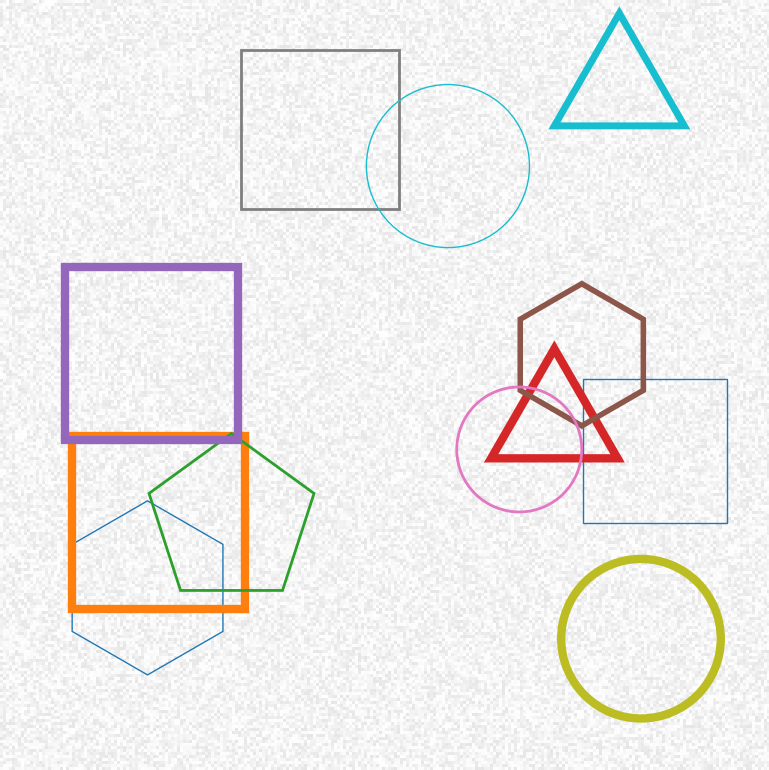[{"shape": "hexagon", "thickness": 0.5, "radius": 0.57, "center": [0.192, 0.237]}, {"shape": "square", "thickness": 0.5, "radius": 0.47, "center": [0.851, 0.415]}, {"shape": "square", "thickness": 3, "radius": 0.56, "center": [0.206, 0.322]}, {"shape": "pentagon", "thickness": 1, "radius": 0.56, "center": [0.301, 0.324]}, {"shape": "triangle", "thickness": 3, "radius": 0.47, "center": [0.72, 0.452]}, {"shape": "square", "thickness": 3, "radius": 0.56, "center": [0.197, 0.541]}, {"shape": "hexagon", "thickness": 2, "radius": 0.46, "center": [0.756, 0.539]}, {"shape": "circle", "thickness": 1, "radius": 0.41, "center": [0.674, 0.416]}, {"shape": "square", "thickness": 1, "radius": 0.52, "center": [0.415, 0.832]}, {"shape": "circle", "thickness": 3, "radius": 0.52, "center": [0.832, 0.171]}, {"shape": "triangle", "thickness": 2.5, "radius": 0.49, "center": [0.804, 0.885]}, {"shape": "circle", "thickness": 0.5, "radius": 0.53, "center": [0.582, 0.784]}]